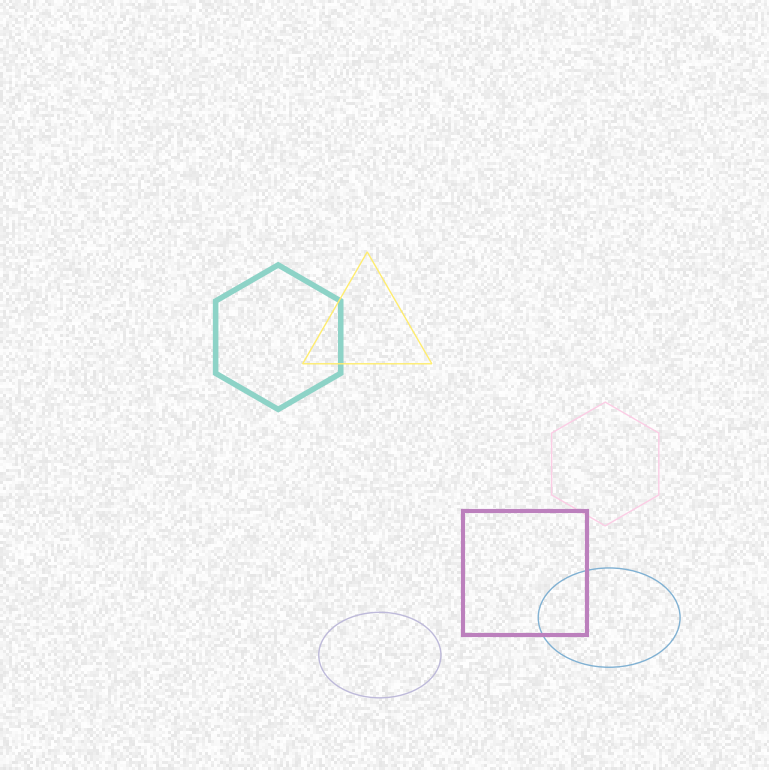[{"shape": "hexagon", "thickness": 2, "radius": 0.47, "center": [0.361, 0.562]}, {"shape": "oval", "thickness": 0.5, "radius": 0.4, "center": [0.493, 0.149]}, {"shape": "oval", "thickness": 0.5, "radius": 0.46, "center": [0.791, 0.198]}, {"shape": "hexagon", "thickness": 0.5, "radius": 0.4, "center": [0.786, 0.397]}, {"shape": "square", "thickness": 1.5, "radius": 0.4, "center": [0.682, 0.256]}, {"shape": "triangle", "thickness": 0.5, "radius": 0.48, "center": [0.477, 0.576]}]